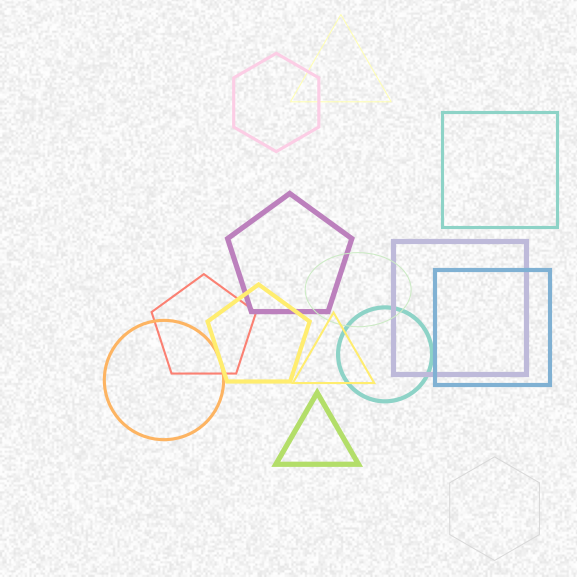[{"shape": "square", "thickness": 1.5, "radius": 0.5, "center": [0.865, 0.706]}, {"shape": "circle", "thickness": 2, "radius": 0.41, "center": [0.667, 0.386]}, {"shape": "triangle", "thickness": 0.5, "radius": 0.5, "center": [0.59, 0.873]}, {"shape": "square", "thickness": 2.5, "radius": 0.58, "center": [0.796, 0.467]}, {"shape": "pentagon", "thickness": 1, "radius": 0.48, "center": [0.353, 0.429]}, {"shape": "square", "thickness": 2, "radius": 0.5, "center": [0.852, 0.432]}, {"shape": "circle", "thickness": 1.5, "radius": 0.52, "center": [0.284, 0.341]}, {"shape": "triangle", "thickness": 2.5, "radius": 0.41, "center": [0.549, 0.237]}, {"shape": "hexagon", "thickness": 1.5, "radius": 0.43, "center": [0.478, 0.822]}, {"shape": "hexagon", "thickness": 0.5, "radius": 0.45, "center": [0.856, 0.118]}, {"shape": "pentagon", "thickness": 2.5, "radius": 0.57, "center": [0.502, 0.551]}, {"shape": "oval", "thickness": 0.5, "radius": 0.46, "center": [0.62, 0.497]}, {"shape": "triangle", "thickness": 1, "radius": 0.41, "center": [0.578, 0.377]}, {"shape": "pentagon", "thickness": 2, "radius": 0.46, "center": [0.448, 0.414]}]